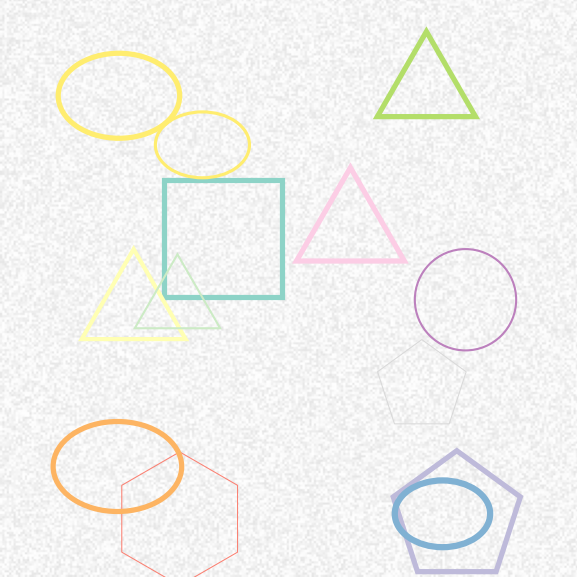[{"shape": "square", "thickness": 2.5, "radius": 0.51, "center": [0.386, 0.587]}, {"shape": "triangle", "thickness": 2, "radius": 0.52, "center": [0.231, 0.464]}, {"shape": "pentagon", "thickness": 2.5, "radius": 0.58, "center": [0.791, 0.103]}, {"shape": "hexagon", "thickness": 0.5, "radius": 0.58, "center": [0.311, 0.101]}, {"shape": "oval", "thickness": 3, "radius": 0.41, "center": [0.766, 0.109]}, {"shape": "oval", "thickness": 2.5, "radius": 0.56, "center": [0.203, 0.191]}, {"shape": "triangle", "thickness": 2.5, "radius": 0.49, "center": [0.738, 0.846]}, {"shape": "triangle", "thickness": 2.5, "radius": 0.54, "center": [0.607, 0.601]}, {"shape": "pentagon", "thickness": 0.5, "radius": 0.4, "center": [0.73, 0.33]}, {"shape": "circle", "thickness": 1, "radius": 0.44, "center": [0.806, 0.48]}, {"shape": "triangle", "thickness": 1, "radius": 0.43, "center": [0.307, 0.473]}, {"shape": "oval", "thickness": 1.5, "radius": 0.41, "center": [0.351, 0.748]}, {"shape": "oval", "thickness": 2.5, "radius": 0.53, "center": [0.206, 0.833]}]